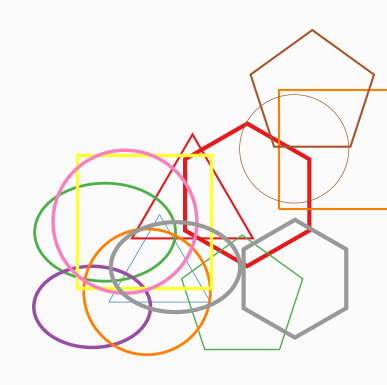[{"shape": "triangle", "thickness": 1.5, "radius": 0.9, "center": [0.497, 0.471]}, {"shape": "hexagon", "thickness": 3, "radius": 0.93, "center": [0.638, 0.494]}, {"shape": "triangle", "thickness": 0.5, "radius": 0.76, "center": [0.412, 0.291]}, {"shape": "oval", "thickness": 2, "radius": 0.91, "center": [0.271, 0.397]}, {"shape": "pentagon", "thickness": 1, "radius": 0.82, "center": [0.625, 0.225]}, {"shape": "oval", "thickness": 2.5, "radius": 0.75, "center": [0.238, 0.203]}, {"shape": "square", "thickness": 1.5, "radius": 0.77, "center": [0.874, 0.612]}, {"shape": "circle", "thickness": 2, "radius": 0.82, "center": [0.38, 0.242]}, {"shape": "square", "thickness": 2.5, "radius": 0.86, "center": [0.371, 0.424]}, {"shape": "circle", "thickness": 0.5, "radius": 0.7, "center": [0.759, 0.613]}, {"shape": "pentagon", "thickness": 1.5, "radius": 0.84, "center": [0.806, 0.754]}, {"shape": "circle", "thickness": 2.5, "radius": 0.93, "center": [0.322, 0.424]}, {"shape": "oval", "thickness": 3, "radius": 0.83, "center": [0.453, 0.306]}, {"shape": "hexagon", "thickness": 3, "radius": 0.76, "center": [0.761, 0.276]}]